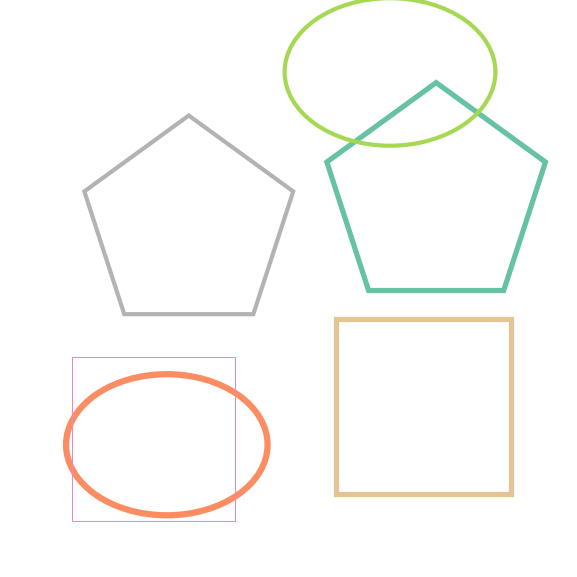[{"shape": "pentagon", "thickness": 2.5, "radius": 0.99, "center": [0.755, 0.657]}, {"shape": "oval", "thickness": 3, "radius": 0.87, "center": [0.289, 0.229]}, {"shape": "square", "thickness": 0.5, "radius": 0.71, "center": [0.266, 0.238]}, {"shape": "oval", "thickness": 2, "radius": 0.91, "center": [0.675, 0.875]}, {"shape": "square", "thickness": 2.5, "radius": 0.76, "center": [0.733, 0.295]}, {"shape": "pentagon", "thickness": 2, "radius": 0.95, "center": [0.327, 0.609]}]